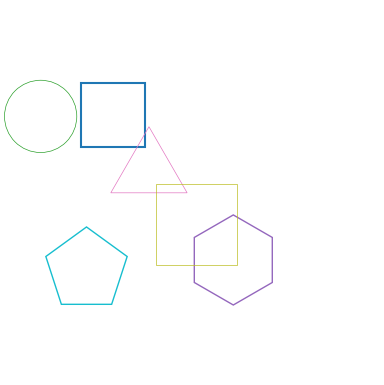[{"shape": "square", "thickness": 1.5, "radius": 0.41, "center": [0.293, 0.701]}, {"shape": "circle", "thickness": 0.5, "radius": 0.47, "center": [0.106, 0.698]}, {"shape": "hexagon", "thickness": 1, "radius": 0.58, "center": [0.606, 0.325]}, {"shape": "triangle", "thickness": 0.5, "radius": 0.57, "center": [0.387, 0.556]}, {"shape": "square", "thickness": 0.5, "radius": 0.52, "center": [0.511, 0.417]}, {"shape": "pentagon", "thickness": 1, "radius": 0.56, "center": [0.225, 0.299]}]